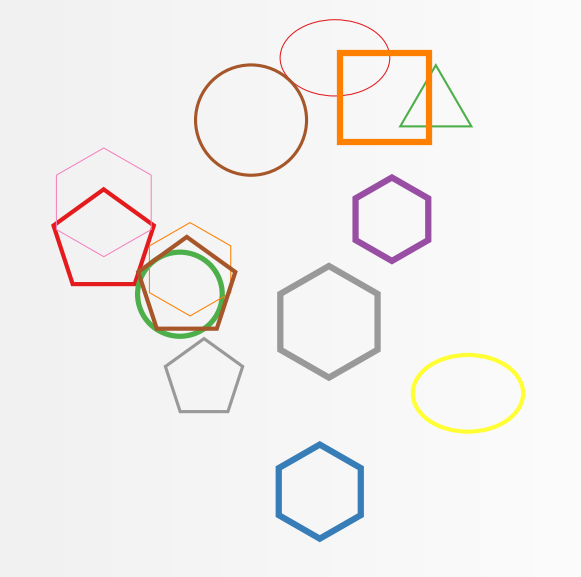[{"shape": "oval", "thickness": 0.5, "radius": 0.47, "center": [0.576, 0.899]}, {"shape": "pentagon", "thickness": 2, "radius": 0.45, "center": [0.178, 0.581]}, {"shape": "hexagon", "thickness": 3, "radius": 0.41, "center": [0.55, 0.148]}, {"shape": "circle", "thickness": 2.5, "radius": 0.36, "center": [0.31, 0.49]}, {"shape": "triangle", "thickness": 1, "radius": 0.35, "center": [0.75, 0.816]}, {"shape": "hexagon", "thickness": 3, "radius": 0.36, "center": [0.674, 0.62]}, {"shape": "hexagon", "thickness": 0.5, "radius": 0.4, "center": [0.327, 0.533]}, {"shape": "square", "thickness": 3, "radius": 0.38, "center": [0.661, 0.83]}, {"shape": "oval", "thickness": 2, "radius": 0.47, "center": [0.805, 0.318]}, {"shape": "pentagon", "thickness": 2, "radius": 0.44, "center": [0.321, 0.501]}, {"shape": "circle", "thickness": 1.5, "radius": 0.48, "center": [0.432, 0.791]}, {"shape": "hexagon", "thickness": 0.5, "radius": 0.47, "center": [0.179, 0.649]}, {"shape": "hexagon", "thickness": 3, "radius": 0.48, "center": [0.566, 0.442]}, {"shape": "pentagon", "thickness": 1.5, "radius": 0.35, "center": [0.351, 0.343]}]